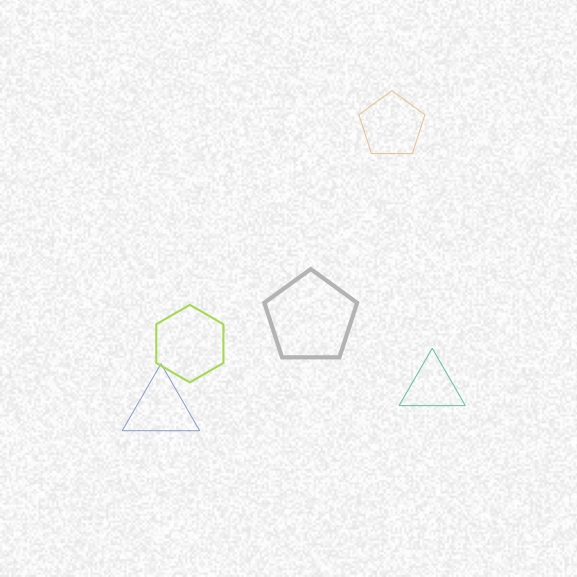[{"shape": "triangle", "thickness": 0.5, "radius": 0.33, "center": [0.748, 0.33]}, {"shape": "triangle", "thickness": 0.5, "radius": 0.39, "center": [0.279, 0.292]}, {"shape": "hexagon", "thickness": 1, "radius": 0.34, "center": [0.329, 0.404]}, {"shape": "pentagon", "thickness": 0.5, "radius": 0.3, "center": [0.679, 0.782]}, {"shape": "pentagon", "thickness": 2, "radius": 0.42, "center": [0.538, 0.449]}]